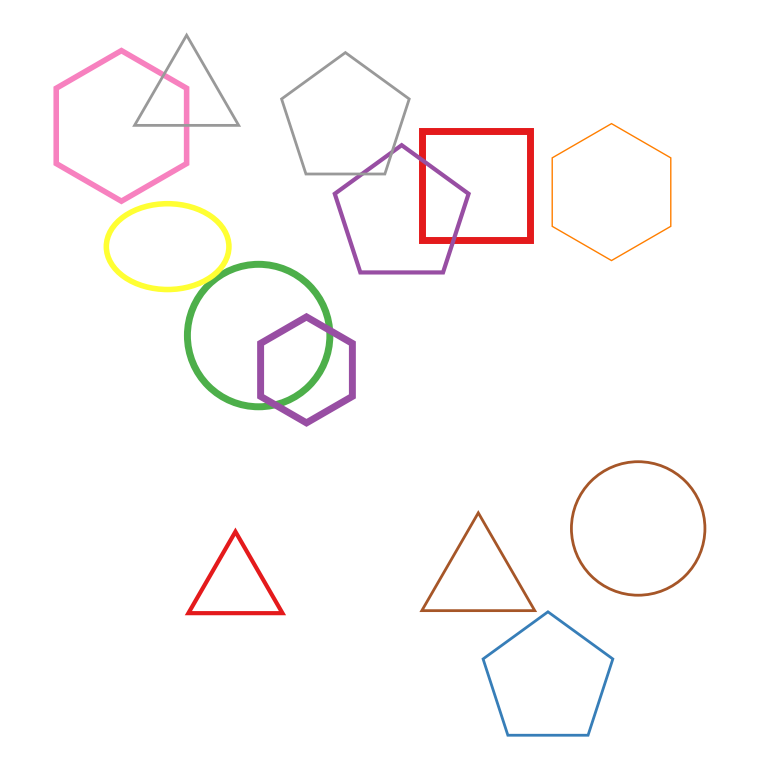[{"shape": "triangle", "thickness": 1.5, "radius": 0.35, "center": [0.306, 0.239]}, {"shape": "square", "thickness": 2.5, "radius": 0.35, "center": [0.618, 0.759]}, {"shape": "pentagon", "thickness": 1, "radius": 0.44, "center": [0.712, 0.117]}, {"shape": "circle", "thickness": 2.5, "radius": 0.46, "center": [0.336, 0.564]}, {"shape": "pentagon", "thickness": 1.5, "radius": 0.46, "center": [0.522, 0.72]}, {"shape": "hexagon", "thickness": 2.5, "radius": 0.34, "center": [0.398, 0.52]}, {"shape": "hexagon", "thickness": 0.5, "radius": 0.44, "center": [0.794, 0.751]}, {"shape": "oval", "thickness": 2, "radius": 0.4, "center": [0.218, 0.68]}, {"shape": "circle", "thickness": 1, "radius": 0.43, "center": [0.829, 0.314]}, {"shape": "triangle", "thickness": 1, "radius": 0.42, "center": [0.621, 0.249]}, {"shape": "hexagon", "thickness": 2, "radius": 0.49, "center": [0.158, 0.836]}, {"shape": "triangle", "thickness": 1, "radius": 0.39, "center": [0.242, 0.876]}, {"shape": "pentagon", "thickness": 1, "radius": 0.44, "center": [0.449, 0.845]}]